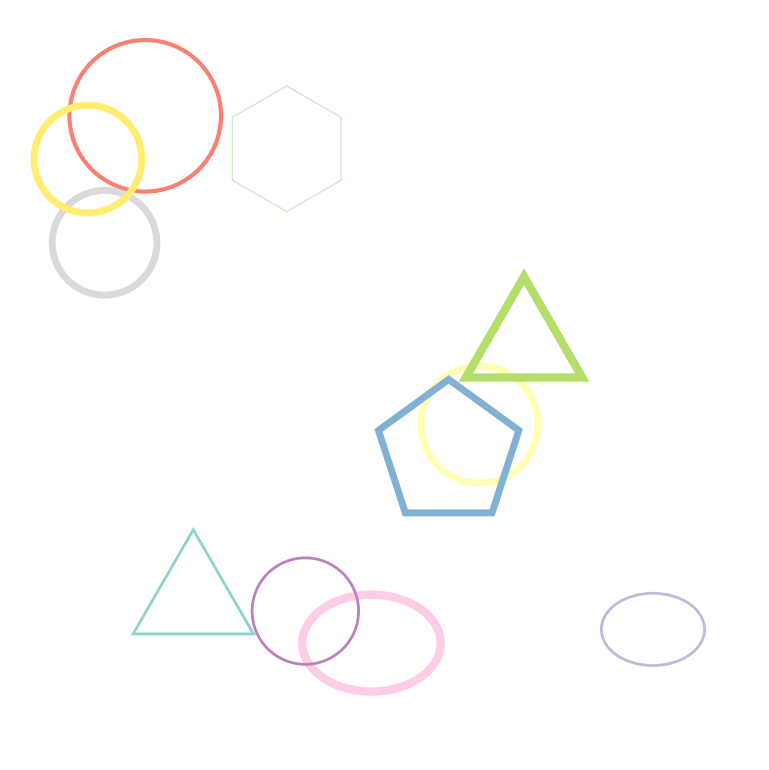[{"shape": "triangle", "thickness": 1, "radius": 0.45, "center": [0.251, 0.222]}, {"shape": "circle", "thickness": 2.5, "radius": 0.38, "center": [0.623, 0.449]}, {"shape": "oval", "thickness": 1, "radius": 0.34, "center": [0.848, 0.183]}, {"shape": "circle", "thickness": 1.5, "radius": 0.49, "center": [0.189, 0.85]}, {"shape": "pentagon", "thickness": 2.5, "radius": 0.48, "center": [0.583, 0.411]}, {"shape": "triangle", "thickness": 3, "radius": 0.44, "center": [0.681, 0.553]}, {"shape": "oval", "thickness": 3, "radius": 0.45, "center": [0.482, 0.165]}, {"shape": "circle", "thickness": 2.5, "radius": 0.34, "center": [0.136, 0.685]}, {"shape": "circle", "thickness": 1, "radius": 0.35, "center": [0.397, 0.206]}, {"shape": "hexagon", "thickness": 0.5, "radius": 0.41, "center": [0.372, 0.807]}, {"shape": "circle", "thickness": 2.5, "radius": 0.35, "center": [0.114, 0.793]}]